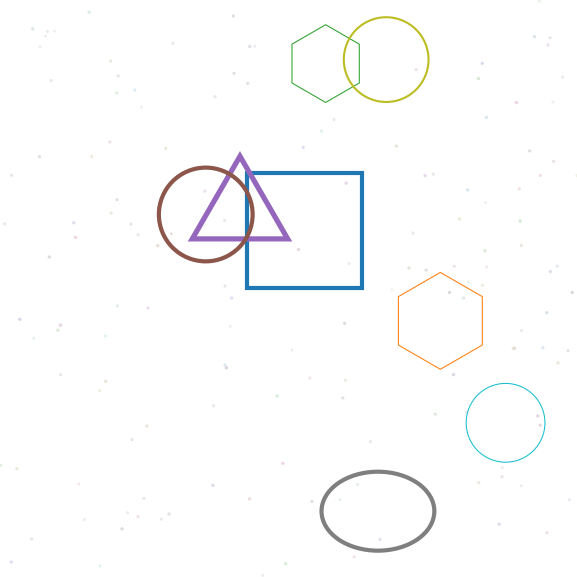[{"shape": "square", "thickness": 2, "radius": 0.5, "center": [0.527, 0.6]}, {"shape": "hexagon", "thickness": 0.5, "radius": 0.42, "center": [0.763, 0.444]}, {"shape": "hexagon", "thickness": 0.5, "radius": 0.34, "center": [0.564, 0.889]}, {"shape": "triangle", "thickness": 2.5, "radius": 0.48, "center": [0.416, 0.633]}, {"shape": "circle", "thickness": 2, "radius": 0.41, "center": [0.356, 0.628]}, {"shape": "oval", "thickness": 2, "radius": 0.49, "center": [0.654, 0.114]}, {"shape": "circle", "thickness": 1, "radius": 0.37, "center": [0.669, 0.896]}, {"shape": "circle", "thickness": 0.5, "radius": 0.34, "center": [0.875, 0.267]}]